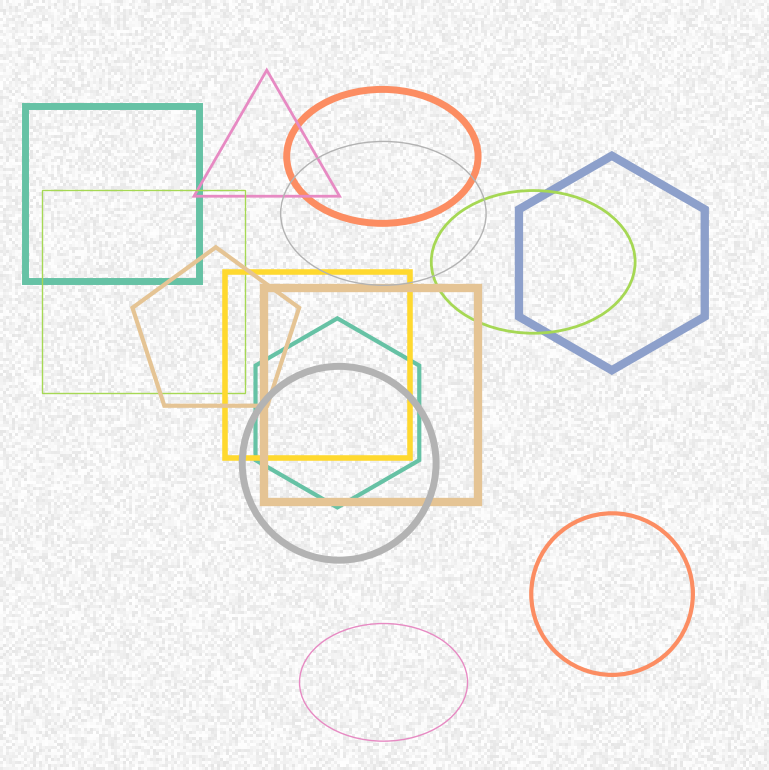[{"shape": "hexagon", "thickness": 1.5, "radius": 0.61, "center": [0.438, 0.464]}, {"shape": "square", "thickness": 2.5, "radius": 0.57, "center": [0.145, 0.749]}, {"shape": "oval", "thickness": 2.5, "radius": 0.62, "center": [0.497, 0.797]}, {"shape": "circle", "thickness": 1.5, "radius": 0.52, "center": [0.795, 0.228]}, {"shape": "hexagon", "thickness": 3, "radius": 0.7, "center": [0.795, 0.658]}, {"shape": "oval", "thickness": 0.5, "radius": 0.55, "center": [0.498, 0.114]}, {"shape": "triangle", "thickness": 1, "radius": 0.55, "center": [0.346, 0.8]}, {"shape": "square", "thickness": 0.5, "radius": 0.66, "center": [0.187, 0.622]}, {"shape": "oval", "thickness": 1, "radius": 0.66, "center": [0.692, 0.66]}, {"shape": "square", "thickness": 2, "radius": 0.6, "center": [0.412, 0.526]}, {"shape": "square", "thickness": 3, "radius": 0.7, "center": [0.481, 0.487]}, {"shape": "pentagon", "thickness": 1.5, "radius": 0.57, "center": [0.28, 0.565]}, {"shape": "circle", "thickness": 2.5, "radius": 0.63, "center": [0.44, 0.398]}, {"shape": "oval", "thickness": 0.5, "radius": 0.67, "center": [0.498, 0.723]}]